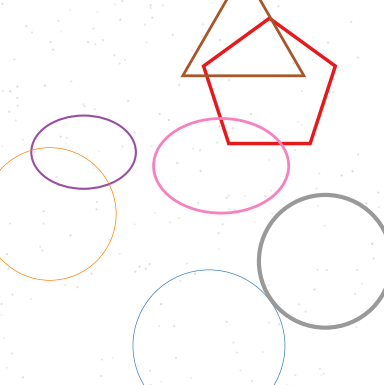[{"shape": "pentagon", "thickness": 2.5, "radius": 0.9, "center": [0.7, 0.773]}, {"shape": "circle", "thickness": 0.5, "radius": 0.99, "center": [0.543, 0.102]}, {"shape": "oval", "thickness": 1.5, "radius": 0.68, "center": [0.217, 0.605]}, {"shape": "circle", "thickness": 0.5, "radius": 0.86, "center": [0.129, 0.444]}, {"shape": "triangle", "thickness": 2, "radius": 0.91, "center": [0.632, 0.894]}, {"shape": "oval", "thickness": 2, "radius": 0.88, "center": [0.574, 0.569]}, {"shape": "circle", "thickness": 3, "radius": 0.86, "center": [0.845, 0.321]}]